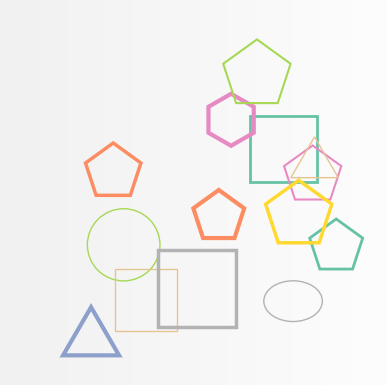[{"shape": "pentagon", "thickness": 2, "radius": 0.36, "center": [0.868, 0.359]}, {"shape": "square", "thickness": 2, "radius": 0.43, "center": [0.731, 0.613]}, {"shape": "pentagon", "thickness": 3, "radius": 0.35, "center": [0.565, 0.438]}, {"shape": "pentagon", "thickness": 2.5, "radius": 0.38, "center": [0.292, 0.553]}, {"shape": "triangle", "thickness": 3, "radius": 0.42, "center": [0.235, 0.119]}, {"shape": "pentagon", "thickness": 1.5, "radius": 0.39, "center": [0.807, 0.545]}, {"shape": "hexagon", "thickness": 3, "radius": 0.34, "center": [0.596, 0.689]}, {"shape": "pentagon", "thickness": 1.5, "radius": 0.46, "center": [0.663, 0.806]}, {"shape": "circle", "thickness": 1, "radius": 0.47, "center": [0.319, 0.364]}, {"shape": "pentagon", "thickness": 2.5, "radius": 0.45, "center": [0.771, 0.442]}, {"shape": "square", "thickness": 1, "radius": 0.4, "center": [0.378, 0.22]}, {"shape": "triangle", "thickness": 1, "radius": 0.35, "center": [0.812, 0.574]}, {"shape": "square", "thickness": 2.5, "radius": 0.5, "center": [0.509, 0.25]}, {"shape": "oval", "thickness": 1, "radius": 0.38, "center": [0.756, 0.218]}]